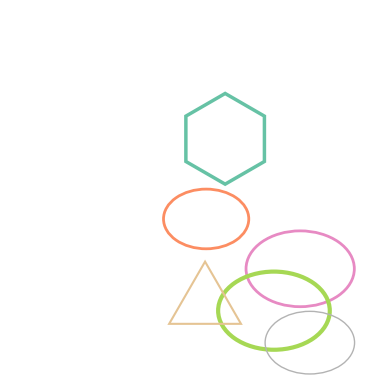[{"shape": "hexagon", "thickness": 2.5, "radius": 0.59, "center": [0.585, 0.639]}, {"shape": "oval", "thickness": 2, "radius": 0.55, "center": [0.535, 0.431]}, {"shape": "oval", "thickness": 2, "radius": 0.7, "center": [0.78, 0.302]}, {"shape": "oval", "thickness": 3, "radius": 0.72, "center": [0.712, 0.193]}, {"shape": "triangle", "thickness": 1.5, "radius": 0.54, "center": [0.533, 0.213]}, {"shape": "oval", "thickness": 1, "radius": 0.58, "center": [0.805, 0.11]}]